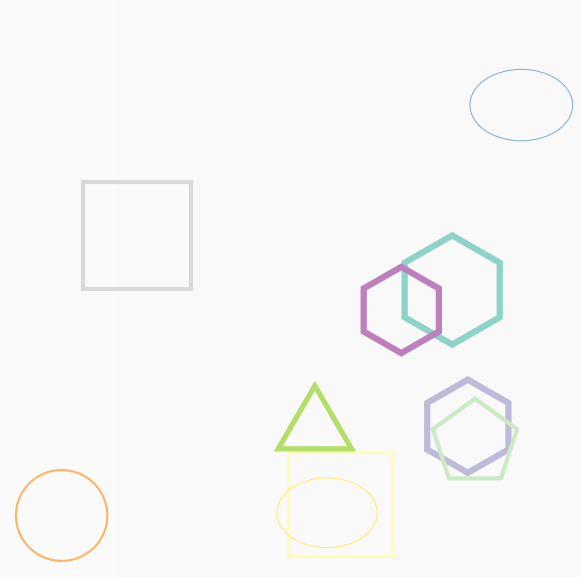[{"shape": "hexagon", "thickness": 3, "radius": 0.47, "center": [0.778, 0.497]}, {"shape": "square", "thickness": 1.5, "radius": 0.45, "center": [0.585, 0.127]}, {"shape": "hexagon", "thickness": 3, "radius": 0.4, "center": [0.805, 0.261]}, {"shape": "oval", "thickness": 0.5, "radius": 0.44, "center": [0.897, 0.817]}, {"shape": "circle", "thickness": 1, "radius": 0.39, "center": [0.106, 0.107]}, {"shape": "triangle", "thickness": 2.5, "radius": 0.36, "center": [0.542, 0.258]}, {"shape": "square", "thickness": 2, "radius": 0.46, "center": [0.236, 0.591]}, {"shape": "hexagon", "thickness": 3, "radius": 0.37, "center": [0.69, 0.462]}, {"shape": "pentagon", "thickness": 2, "radius": 0.38, "center": [0.817, 0.233]}, {"shape": "oval", "thickness": 0.5, "radius": 0.43, "center": [0.563, 0.111]}]